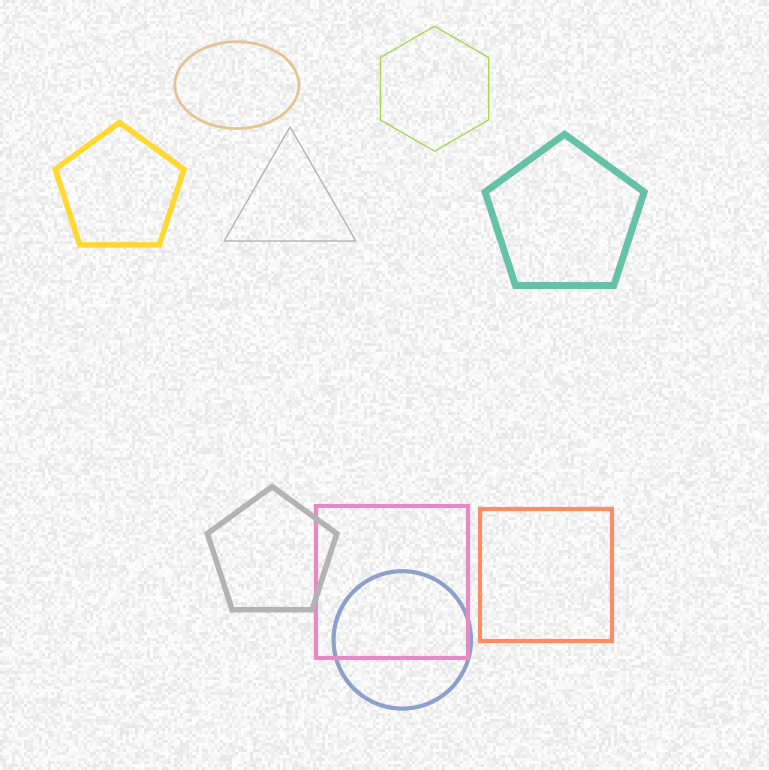[{"shape": "pentagon", "thickness": 2.5, "radius": 0.54, "center": [0.733, 0.717]}, {"shape": "square", "thickness": 1.5, "radius": 0.43, "center": [0.709, 0.253]}, {"shape": "circle", "thickness": 1.5, "radius": 0.45, "center": [0.522, 0.169]}, {"shape": "square", "thickness": 1.5, "radius": 0.49, "center": [0.509, 0.244]}, {"shape": "hexagon", "thickness": 0.5, "radius": 0.41, "center": [0.564, 0.885]}, {"shape": "pentagon", "thickness": 2, "radius": 0.44, "center": [0.155, 0.753]}, {"shape": "oval", "thickness": 1, "radius": 0.4, "center": [0.308, 0.889]}, {"shape": "triangle", "thickness": 0.5, "radius": 0.49, "center": [0.377, 0.736]}, {"shape": "pentagon", "thickness": 2, "radius": 0.44, "center": [0.353, 0.28]}]